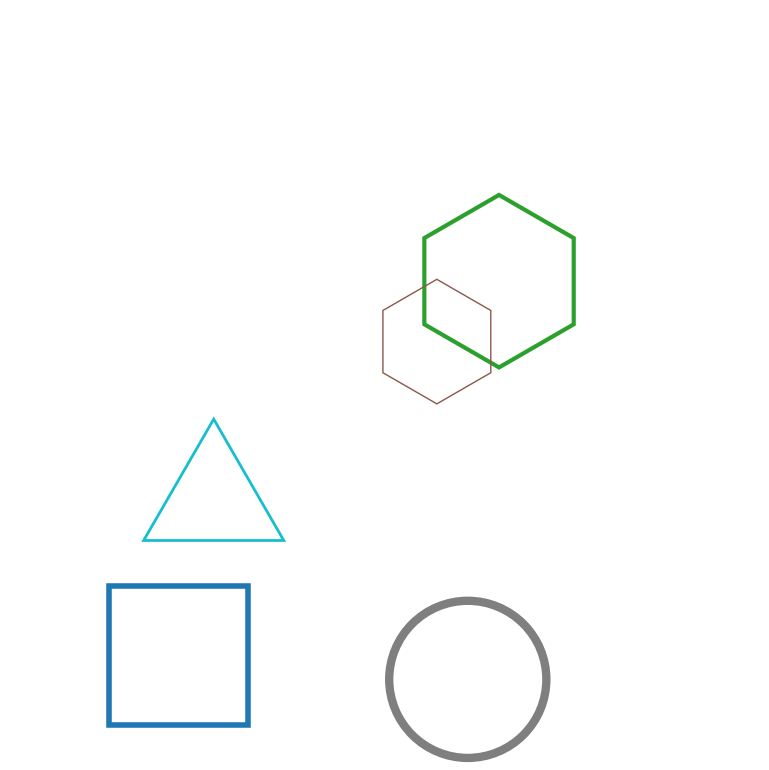[{"shape": "square", "thickness": 2, "radius": 0.45, "center": [0.232, 0.148]}, {"shape": "hexagon", "thickness": 1.5, "radius": 0.56, "center": [0.648, 0.635]}, {"shape": "hexagon", "thickness": 0.5, "radius": 0.4, "center": [0.567, 0.556]}, {"shape": "circle", "thickness": 3, "radius": 0.51, "center": [0.608, 0.118]}, {"shape": "triangle", "thickness": 1, "radius": 0.53, "center": [0.278, 0.351]}]